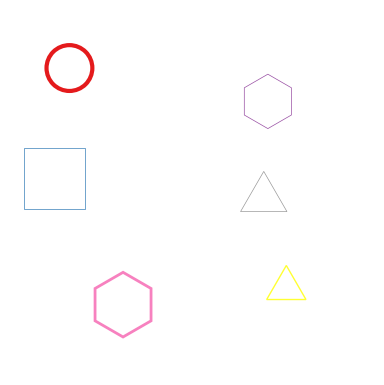[{"shape": "circle", "thickness": 3, "radius": 0.3, "center": [0.18, 0.823]}, {"shape": "square", "thickness": 0.5, "radius": 0.4, "center": [0.141, 0.537]}, {"shape": "hexagon", "thickness": 0.5, "radius": 0.35, "center": [0.696, 0.737]}, {"shape": "triangle", "thickness": 1, "radius": 0.29, "center": [0.744, 0.251]}, {"shape": "hexagon", "thickness": 2, "radius": 0.42, "center": [0.32, 0.209]}, {"shape": "triangle", "thickness": 0.5, "radius": 0.35, "center": [0.685, 0.485]}]